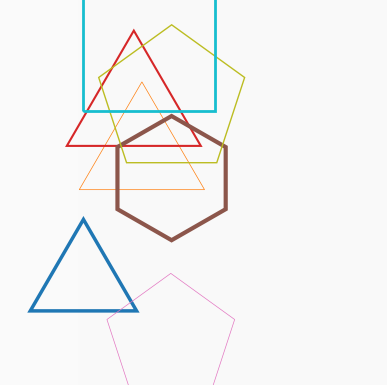[{"shape": "triangle", "thickness": 2.5, "radius": 0.79, "center": [0.215, 0.272]}, {"shape": "triangle", "thickness": 0.5, "radius": 0.93, "center": [0.366, 0.601]}, {"shape": "triangle", "thickness": 1.5, "radius": 1.0, "center": [0.345, 0.721]}, {"shape": "hexagon", "thickness": 3, "radius": 0.81, "center": [0.443, 0.537]}, {"shape": "pentagon", "thickness": 0.5, "radius": 0.87, "center": [0.441, 0.117]}, {"shape": "pentagon", "thickness": 1, "radius": 0.99, "center": [0.443, 0.738]}, {"shape": "square", "thickness": 2, "radius": 0.85, "center": [0.385, 0.883]}]